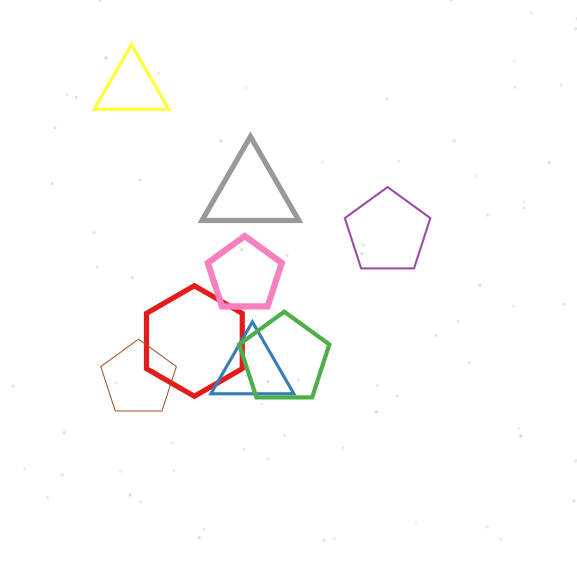[{"shape": "hexagon", "thickness": 2.5, "radius": 0.48, "center": [0.337, 0.409]}, {"shape": "triangle", "thickness": 1.5, "radius": 0.41, "center": [0.437, 0.359]}, {"shape": "pentagon", "thickness": 2, "radius": 0.41, "center": [0.492, 0.377]}, {"shape": "pentagon", "thickness": 1, "radius": 0.39, "center": [0.671, 0.597]}, {"shape": "triangle", "thickness": 1.5, "radius": 0.37, "center": [0.228, 0.847]}, {"shape": "pentagon", "thickness": 0.5, "radius": 0.34, "center": [0.24, 0.343]}, {"shape": "pentagon", "thickness": 3, "radius": 0.34, "center": [0.424, 0.523]}, {"shape": "triangle", "thickness": 2.5, "radius": 0.48, "center": [0.434, 0.666]}]